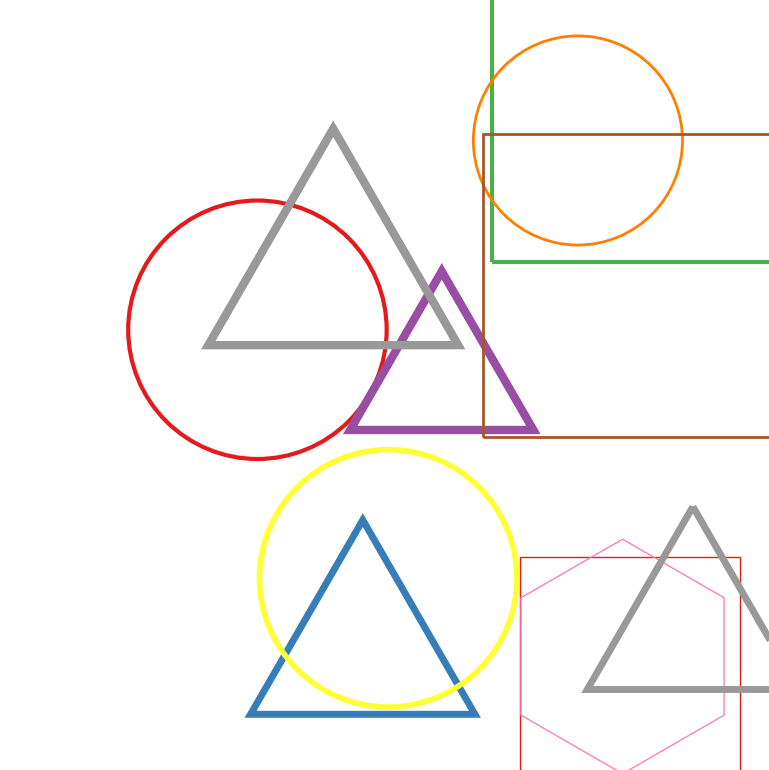[{"shape": "square", "thickness": 0.5, "radius": 0.71, "center": [0.819, 0.133]}, {"shape": "circle", "thickness": 1.5, "radius": 0.84, "center": [0.334, 0.572]}, {"shape": "triangle", "thickness": 2.5, "radius": 0.84, "center": [0.471, 0.156]}, {"shape": "square", "thickness": 1.5, "radius": 0.91, "center": [0.821, 0.841]}, {"shape": "triangle", "thickness": 3, "radius": 0.69, "center": [0.574, 0.51]}, {"shape": "circle", "thickness": 1, "radius": 0.68, "center": [0.751, 0.818]}, {"shape": "circle", "thickness": 2, "radius": 0.84, "center": [0.504, 0.249]}, {"shape": "square", "thickness": 1, "radius": 0.98, "center": [0.824, 0.629]}, {"shape": "hexagon", "thickness": 0.5, "radius": 0.76, "center": [0.808, 0.147]}, {"shape": "triangle", "thickness": 2.5, "radius": 0.79, "center": [0.9, 0.184]}, {"shape": "triangle", "thickness": 3, "radius": 0.94, "center": [0.433, 0.645]}]